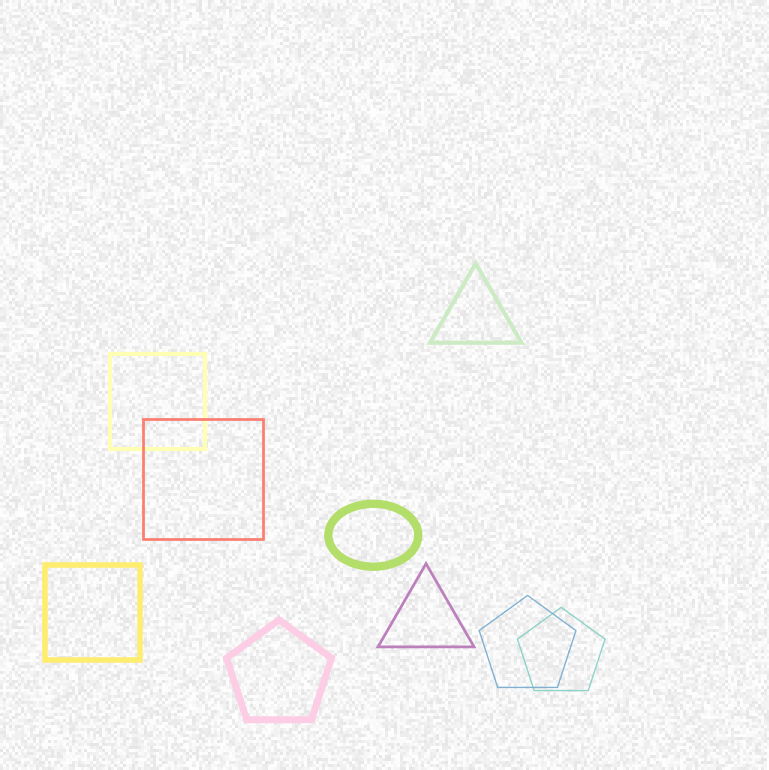[{"shape": "pentagon", "thickness": 0.5, "radius": 0.3, "center": [0.729, 0.151]}, {"shape": "square", "thickness": 1.5, "radius": 0.31, "center": [0.205, 0.478]}, {"shape": "square", "thickness": 1, "radius": 0.39, "center": [0.264, 0.378]}, {"shape": "pentagon", "thickness": 0.5, "radius": 0.33, "center": [0.685, 0.161]}, {"shape": "oval", "thickness": 3, "radius": 0.29, "center": [0.485, 0.305]}, {"shape": "pentagon", "thickness": 2.5, "radius": 0.36, "center": [0.362, 0.123]}, {"shape": "triangle", "thickness": 1, "radius": 0.36, "center": [0.553, 0.196]}, {"shape": "triangle", "thickness": 1.5, "radius": 0.34, "center": [0.618, 0.589]}, {"shape": "square", "thickness": 2, "radius": 0.31, "center": [0.12, 0.204]}]